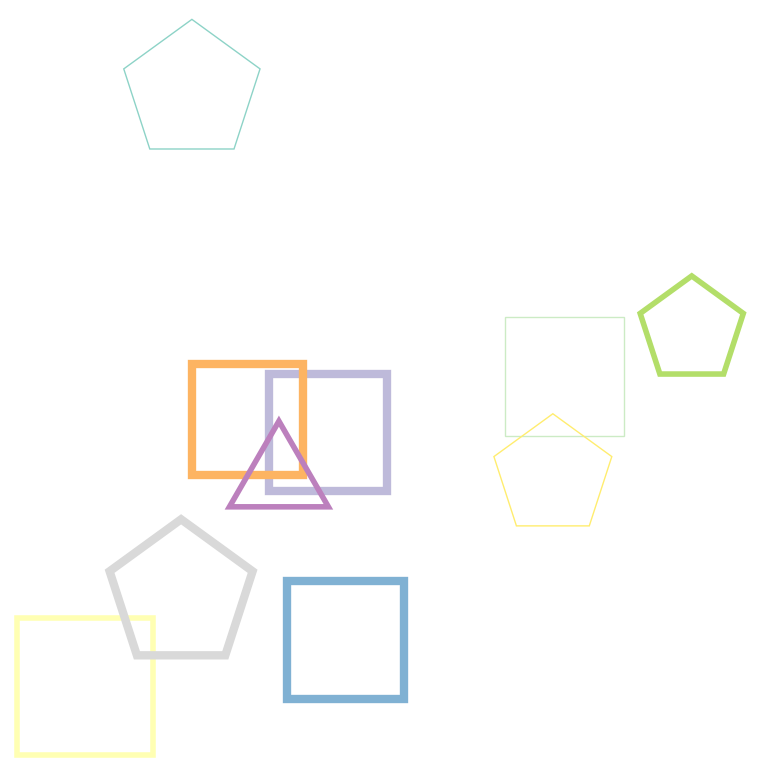[{"shape": "pentagon", "thickness": 0.5, "radius": 0.47, "center": [0.249, 0.882]}, {"shape": "square", "thickness": 2, "radius": 0.44, "center": [0.11, 0.108]}, {"shape": "square", "thickness": 3, "radius": 0.38, "center": [0.426, 0.438]}, {"shape": "square", "thickness": 3, "radius": 0.38, "center": [0.449, 0.169]}, {"shape": "square", "thickness": 3, "radius": 0.36, "center": [0.322, 0.455]}, {"shape": "pentagon", "thickness": 2, "radius": 0.35, "center": [0.898, 0.571]}, {"shape": "pentagon", "thickness": 3, "radius": 0.49, "center": [0.235, 0.228]}, {"shape": "triangle", "thickness": 2, "radius": 0.37, "center": [0.362, 0.379]}, {"shape": "square", "thickness": 0.5, "radius": 0.39, "center": [0.733, 0.511]}, {"shape": "pentagon", "thickness": 0.5, "radius": 0.4, "center": [0.718, 0.382]}]